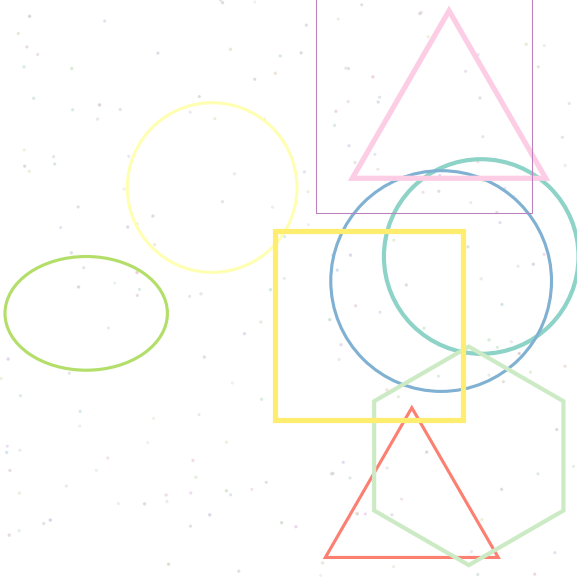[{"shape": "circle", "thickness": 2, "radius": 0.84, "center": [0.833, 0.555]}, {"shape": "circle", "thickness": 1.5, "radius": 0.73, "center": [0.367, 0.674]}, {"shape": "triangle", "thickness": 1.5, "radius": 0.86, "center": [0.713, 0.12]}, {"shape": "circle", "thickness": 1.5, "radius": 0.96, "center": [0.764, 0.512]}, {"shape": "oval", "thickness": 1.5, "radius": 0.7, "center": [0.149, 0.457]}, {"shape": "triangle", "thickness": 2.5, "radius": 0.97, "center": [0.778, 0.787]}, {"shape": "square", "thickness": 0.5, "radius": 0.93, "center": [0.734, 0.817]}, {"shape": "hexagon", "thickness": 2, "radius": 0.95, "center": [0.812, 0.21]}, {"shape": "square", "thickness": 2.5, "radius": 0.82, "center": [0.639, 0.435]}]